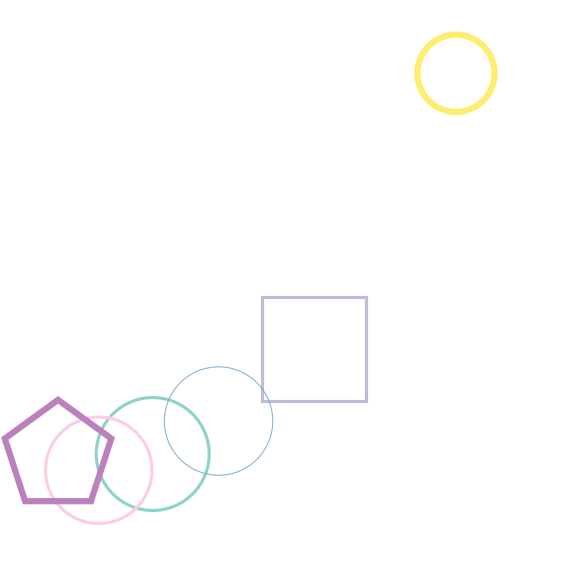[{"shape": "circle", "thickness": 1.5, "radius": 0.49, "center": [0.264, 0.213]}, {"shape": "square", "thickness": 1.5, "radius": 0.45, "center": [0.543, 0.395]}, {"shape": "circle", "thickness": 0.5, "radius": 0.47, "center": [0.378, 0.27]}, {"shape": "circle", "thickness": 1.5, "radius": 0.46, "center": [0.171, 0.185]}, {"shape": "pentagon", "thickness": 3, "radius": 0.48, "center": [0.1, 0.21]}, {"shape": "circle", "thickness": 3, "radius": 0.33, "center": [0.79, 0.872]}]